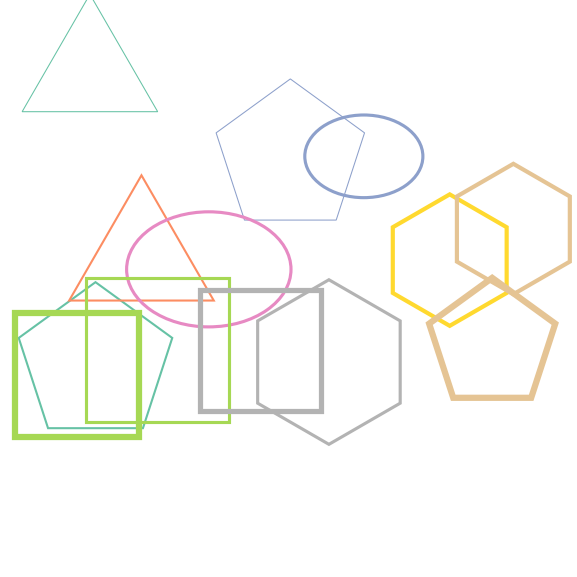[{"shape": "triangle", "thickness": 0.5, "radius": 0.68, "center": [0.156, 0.873]}, {"shape": "pentagon", "thickness": 1, "radius": 0.7, "center": [0.165, 0.371]}, {"shape": "triangle", "thickness": 1, "radius": 0.72, "center": [0.245, 0.551]}, {"shape": "pentagon", "thickness": 0.5, "radius": 0.68, "center": [0.503, 0.727]}, {"shape": "oval", "thickness": 1.5, "radius": 0.51, "center": [0.63, 0.728]}, {"shape": "oval", "thickness": 1.5, "radius": 0.71, "center": [0.362, 0.533]}, {"shape": "square", "thickness": 3, "radius": 0.54, "center": [0.134, 0.35]}, {"shape": "square", "thickness": 1.5, "radius": 0.62, "center": [0.273, 0.393]}, {"shape": "hexagon", "thickness": 2, "radius": 0.57, "center": [0.779, 0.549]}, {"shape": "hexagon", "thickness": 2, "radius": 0.56, "center": [0.889, 0.603]}, {"shape": "pentagon", "thickness": 3, "radius": 0.57, "center": [0.852, 0.403]}, {"shape": "hexagon", "thickness": 1.5, "radius": 0.71, "center": [0.57, 0.372]}, {"shape": "square", "thickness": 2.5, "radius": 0.52, "center": [0.451, 0.391]}]